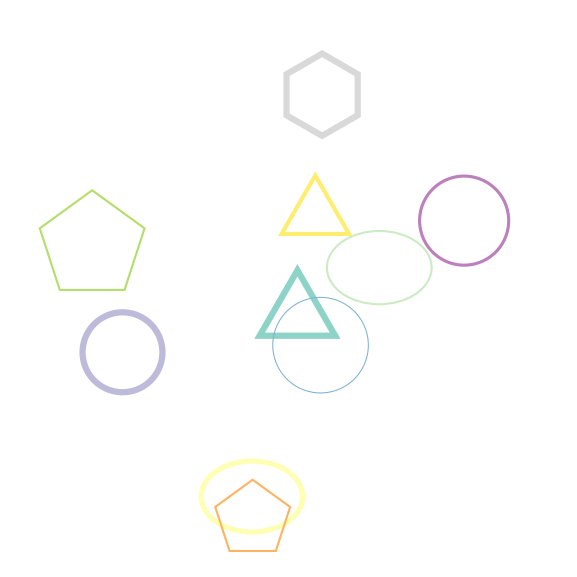[{"shape": "triangle", "thickness": 3, "radius": 0.38, "center": [0.515, 0.456]}, {"shape": "oval", "thickness": 2.5, "radius": 0.44, "center": [0.436, 0.139]}, {"shape": "circle", "thickness": 3, "radius": 0.35, "center": [0.212, 0.389]}, {"shape": "circle", "thickness": 0.5, "radius": 0.41, "center": [0.555, 0.401]}, {"shape": "pentagon", "thickness": 1, "radius": 0.34, "center": [0.438, 0.1]}, {"shape": "pentagon", "thickness": 1, "radius": 0.48, "center": [0.16, 0.574]}, {"shape": "hexagon", "thickness": 3, "radius": 0.36, "center": [0.558, 0.835]}, {"shape": "circle", "thickness": 1.5, "radius": 0.39, "center": [0.804, 0.617]}, {"shape": "oval", "thickness": 1, "radius": 0.45, "center": [0.657, 0.536]}, {"shape": "triangle", "thickness": 2, "radius": 0.34, "center": [0.546, 0.628]}]